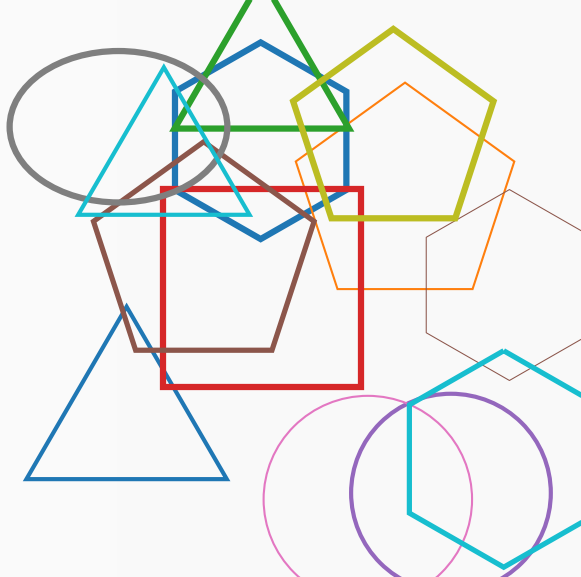[{"shape": "triangle", "thickness": 2, "radius": 1.0, "center": [0.218, 0.269]}, {"shape": "hexagon", "thickness": 3, "radius": 0.85, "center": [0.448, 0.755]}, {"shape": "pentagon", "thickness": 1, "radius": 0.99, "center": [0.697, 0.658]}, {"shape": "triangle", "thickness": 3, "radius": 0.87, "center": [0.45, 0.863]}, {"shape": "square", "thickness": 3, "radius": 0.85, "center": [0.451, 0.501]}, {"shape": "circle", "thickness": 2, "radius": 0.86, "center": [0.776, 0.146]}, {"shape": "hexagon", "thickness": 0.5, "radius": 0.83, "center": [0.876, 0.506]}, {"shape": "pentagon", "thickness": 2.5, "radius": 1.0, "center": [0.351, 0.554]}, {"shape": "circle", "thickness": 1, "radius": 0.9, "center": [0.633, 0.134]}, {"shape": "oval", "thickness": 3, "radius": 0.94, "center": [0.204, 0.78]}, {"shape": "pentagon", "thickness": 3, "radius": 0.91, "center": [0.677, 0.768]}, {"shape": "hexagon", "thickness": 2.5, "radius": 0.94, "center": [0.867, 0.204]}, {"shape": "triangle", "thickness": 2, "radius": 0.85, "center": [0.282, 0.712]}]